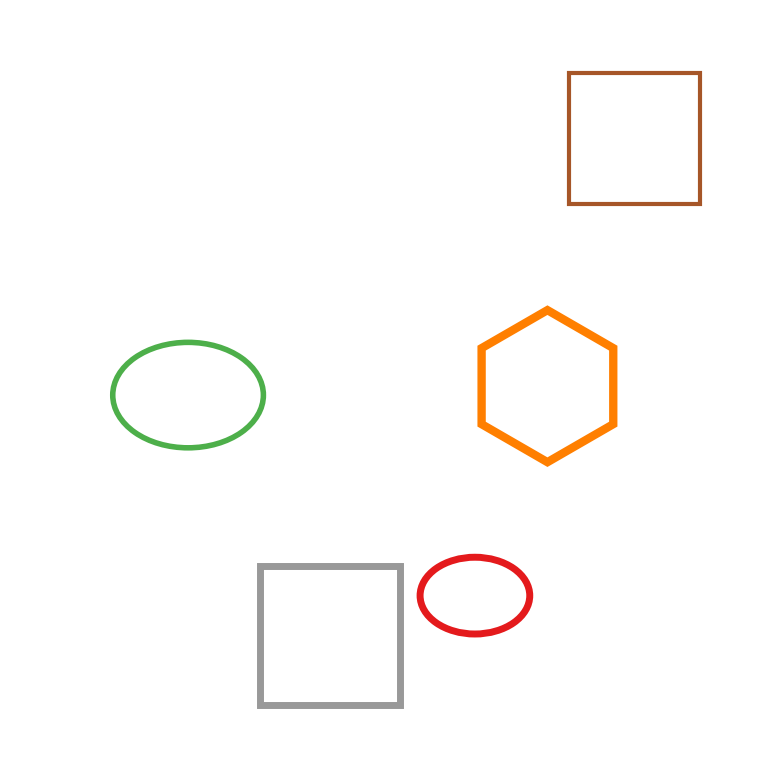[{"shape": "oval", "thickness": 2.5, "radius": 0.36, "center": [0.617, 0.226]}, {"shape": "oval", "thickness": 2, "radius": 0.49, "center": [0.244, 0.487]}, {"shape": "hexagon", "thickness": 3, "radius": 0.49, "center": [0.711, 0.499]}, {"shape": "square", "thickness": 1.5, "radius": 0.43, "center": [0.824, 0.82]}, {"shape": "square", "thickness": 2.5, "radius": 0.45, "center": [0.429, 0.175]}]